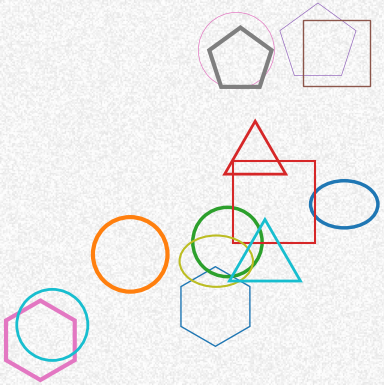[{"shape": "oval", "thickness": 2.5, "radius": 0.44, "center": [0.894, 0.469]}, {"shape": "hexagon", "thickness": 1, "radius": 0.52, "center": [0.56, 0.204]}, {"shape": "circle", "thickness": 3, "radius": 0.48, "center": [0.338, 0.339]}, {"shape": "circle", "thickness": 2.5, "radius": 0.45, "center": [0.591, 0.371]}, {"shape": "triangle", "thickness": 2, "radius": 0.46, "center": [0.663, 0.594]}, {"shape": "square", "thickness": 1.5, "radius": 0.53, "center": [0.711, 0.476]}, {"shape": "pentagon", "thickness": 0.5, "radius": 0.52, "center": [0.826, 0.888]}, {"shape": "square", "thickness": 1, "radius": 0.43, "center": [0.874, 0.862]}, {"shape": "hexagon", "thickness": 3, "radius": 0.52, "center": [0.105, 0.116]}, {"shape": "circle", "thickness": 0.5, "radius": 0.49, "center": [0.614, 0.869]}, {"shape": "pentagon", "thickness": 3, "radius": 0.43, "center": [0.625, 0.843]}, {"shape": "oval", "thickness": 1.5, "radius": 0.48, "center": [0.562, 0.322]}, {"shape": "circle", "thickness": 2, "radius": 0.46, "center": [0.136, 0.156]}, {"shape": "triangle", "thickness": 2, "radius": 0.53, "center": [0.688, 0.323]}]